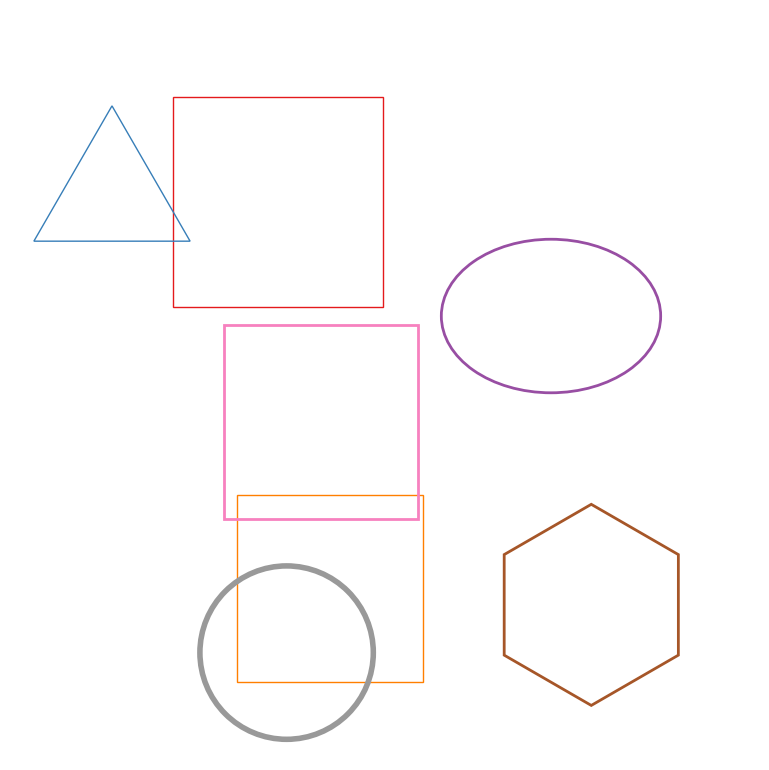[{"shape": "square", "thickness": 0.5, "radius": 0.68, "center": [0.361, 0.738]}, {"shape": "triangle", "thickness": 0.5, "radius": 0.59, "center": [0.145, 0.745]}, {"shape": "oval", "thickness": 1, "radius": 0.71, "center": [0.716, 0.59]}, {"shape": "square", "thickness": 0.5, "radius": 0.61, "center": [0.429, 0.235]}, {"shape": "hexagon", "thickness": 1, "radius": 0.65, "center": [0.768, 0.214]}, {"shape": "square", "thickness": 1, "radius": 0.63, "center": [0.417, 0.452]}, {"shape": "circle", "thickness": 2, "radius": 0.56, "center": [0.372, 0.152]}]